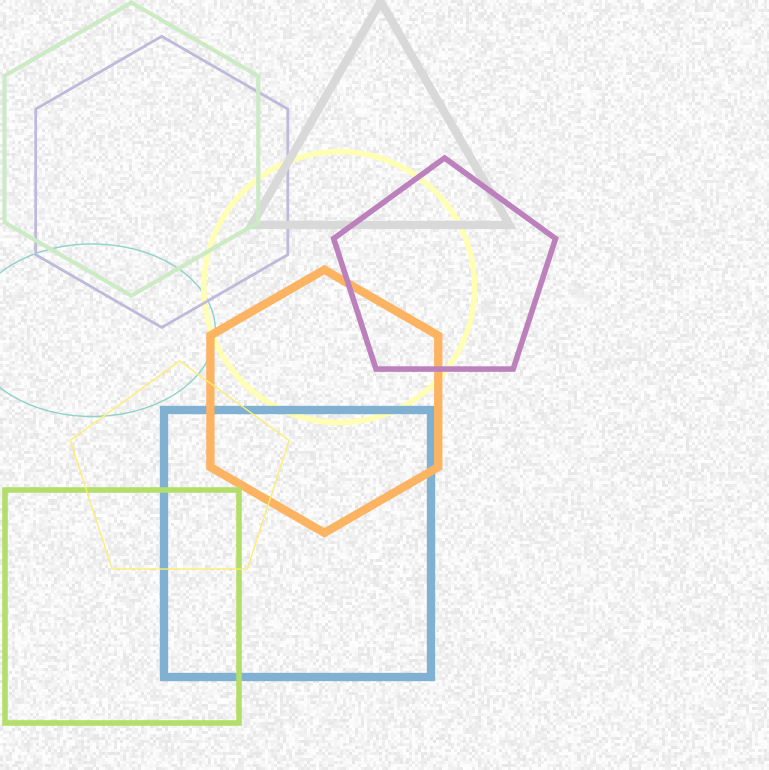[{"shape": "oval", "thickness": 0.5, "radius": 0.8, "center": [0.12, 0.571]}, {"shape": "circle", "thickness": 2, "radius": 0.88, "center": [0.441, 0.627]}, {"shape": "hexagon", "thickness": 1, "radius": 0.95, "center": [0.21, 0.764]}, {"shape": "square", "thickness": 3, "radius": 0.87, "center": [0.386, 0.294]}, {"shape": "hexagon", "thickness": 3, "radius": 0.85, "center": [0.421, 0.479]}, {"shape": "square", "thickness": 2, "radius": 0.76, "center": [0.159, 0.213]}, {"shape": "triangle", "thickness": 3, "radius": 0.97, "center": [0.494, 0.805]}, {"shape": "pentagon", "thickness": 2, "radius": 0.76, "center": [0.577, 0.643]}, {"shape": "hexagon", "thickness": 1.5, "radius": 0.95, "center": [0.171, 0.806]}, {"shape": "pentagon", "thickness": 0.5, "radius": 0.75, "center": [0.233, 0.382]}]